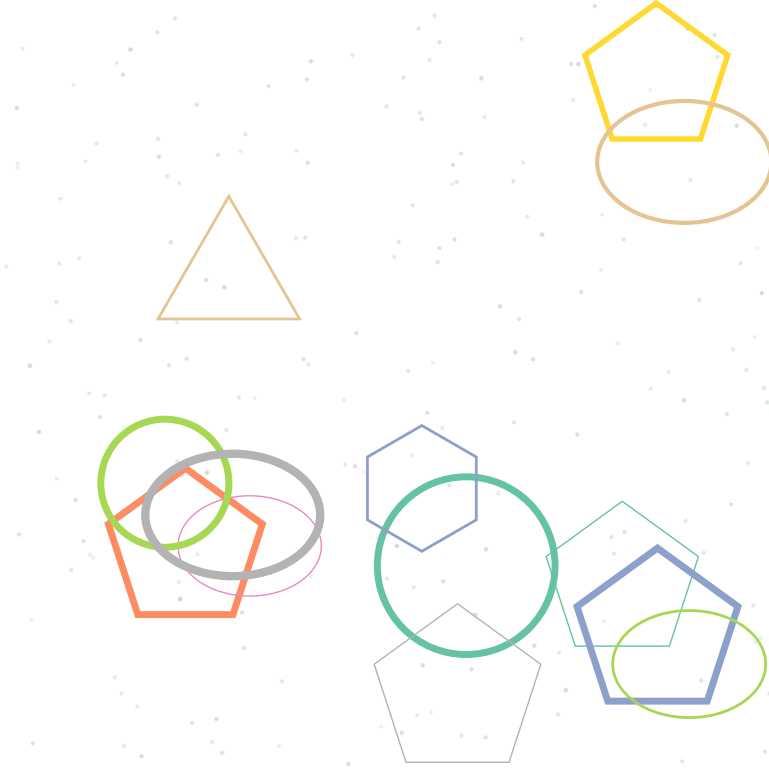[{"shape": "circle", "thickness": 2.5, "radius": 0.58, "center": [0.605, 0.265]}, {"shape": "pentagon", "thickness": 0.5, "radius": 0.52, "center": [0.808, 0.245]}, {"shape": "pentagon", "thickness": 2.5, "radius": 0.53, "center": [0.241, 0.287]}, {"shape": "pentagon", "thickness": 2.5, "radius": 0.55, "center": [0.854, 0.178]}, {"shape": "hexagon", "thickness": 1, "radius": 0.41, "center": [0.548, 0.366]}, {"shape": "oval", "thickness": 0.5, "radius": 0.47, "center": [0.324, 0.291]}, {"shape": "circle", "thickness": 2.5, "radius": 0.42, "center": [0.214, 0.372]}, {"shape": "oval", "thickness": 1, "radius": 0.5, "center": [0.895, 0.138]}, {"shape": "pentagon", "thickness": 2, "radius": 0.49, "center": [0.852, 0.898]}, {"shape": "oval", "thickness": 1.5, "radius": 0.57, "center": [0.889, 0.79]}, {"shape": "triangle", "thickness": 1, "radius": 0.53, "center": [0.297, 0.639]}, {"shape": "oval", "thickness": 3, "radius": 0.57, "center": [0.302, 0.331]}, {"shape": "pentagon", "thickness": 0.5, "radius": 0.57, "center": [0.594, 0.102]}]